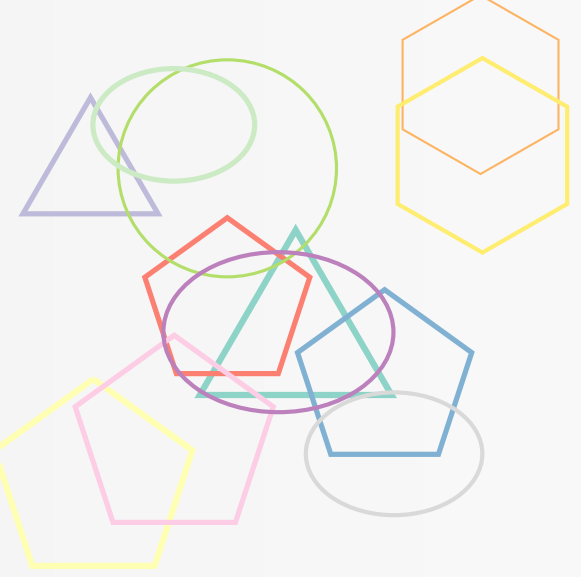[{"shape": "triangle", "thickness": 3, "radius": 0.95, "center": [0.509, 0.41]}, {"shape": "pentagon", "thickness": 3, "radius": 0.89, "center": [0.161, 0.164]}, {"shape": "triangle", "thickness": 2.5, "radius": 0.67, "center": [0.156, 0.696]}, {"shape": "pentagon", "thickness": 2.5, "radius": 0.75, "center": [0.391, 0.473]}, {"shape": "pentagon", "thickness": 2.5, "radius": 0.79, "center": [0.662, 0.34]}, {"shape": "hexagon", "thickness": 1, "radius": 0.77, "center": [0.827, 0.853]}, {"shape": "circle", "thickness": 1.5, "radius": 0.94, "center": [0.391, 0.708]}, {"shape": "pentagon", "thickness": 2.5, "radius": 0.9, "center": [0.3, 0.239]}, {"shape": "oval", "thickness": 2, "radius": 0.76, "center": [0.678, 0.213]}, {"shape": "oval", "thickness": 2, "radius": 0.99, "center": [0.479, 0.424]}, {"shape": "oval", "thickness": 2.5, "radius": 0.7, "center": [0.299, 0.783]}, {"shape": "hexagon", "thickness": 2, "radius": 0.84, "center": [0.83, 0.73]}]